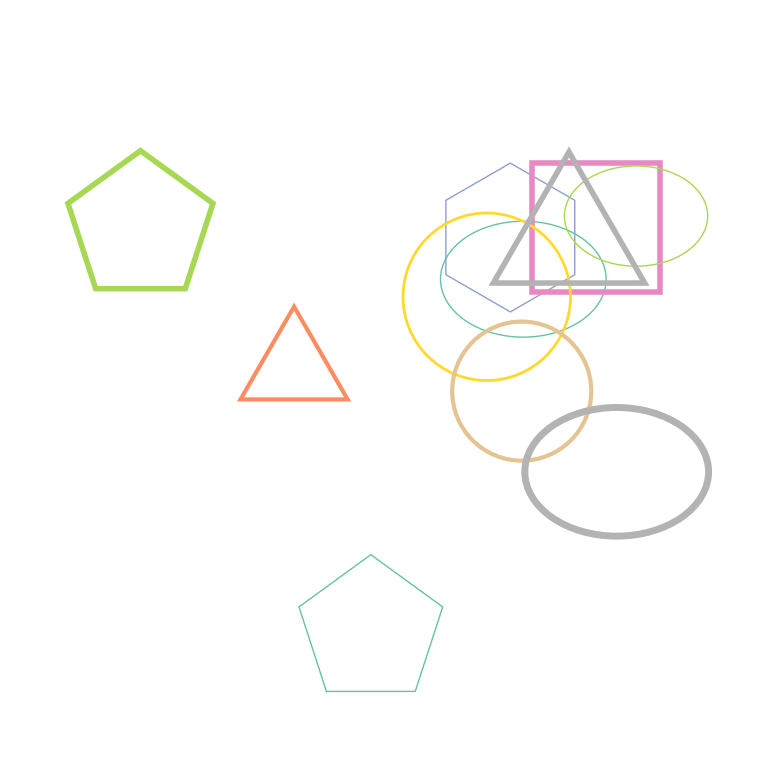[{"shape": "pentagon", "thickness": 0.5, "radius": 0.49, "center": [0.482, 0.182]}, {"shape": "oval", "thickness": 0.5, "radius": 0.54, "center": [0.68, 0.637]}, {"shape": "triangle", "thickness": 1.5, "radius": 0.4, "center": [0.382, 0.521]}, {"shape": "hexagon", "thickness": 0.5, "radius": 0.48, "center": [0.663, 0.692]}, {"shape": "square", "thickness": 2, "radius": 0.42, "center": [0.774, 0.705]}, {"shape": "oval", "thickness": 0.5, "radius": 0.47, "center": [0.826, 0.719]}, {"shape": "pentagon", "thickness": 2, "radius": 0.5, "center": [0.182, 0.705]}, {"shape": "circle", "thickness": 1, "radius": 0.54, "center": [0.632, 0.615]}, {"shape": "circle", "thickness": 1.5, "radius": 0.45, "center": [0.678, 0.492]}, {"shape": "oval", "thickness": 2.5, "radius": 0.6, "center": [0.801, 0.387]}, {"shape": "triangle", "thickness": 2, "radius": 0.57, "center": [0.739, 0.689]}]